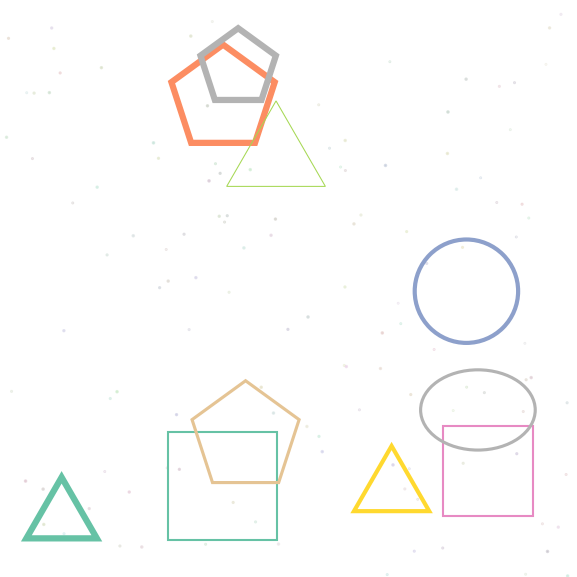[{"shape": "square", "thickness": 1, "radius": 0.47, "center": [0.385, 0.158]}, {"shape": "triangle", "thickness": 3, "radius": 0.35, "center": [0.107, 0.102]}, {"shape": "pentagon", "thickness": 3, "radius": 0.47, "center": [0.386, 0.828]}, {"shape": "circle", "thickness": 2, "radius": 0.45, "center": [0.808, 0.495]}, {"shape": "square", "thickness": 1, "radius": 0.39, "center": [0.845, 0.184]}, {"shape": "triangle", "thickness": 0.5, "radius": 0.49, "center": [0.478, 0.726]}, {"shape": "triangle", "thickness": 2, "radius": 0.38, "center": [0.678, 0.152]}, {"shape": "pentagon", "thickness": 1.5, "radius": 0.49, "center": [0.425, 0.242]}, {"shape": "pentagon", "thickness": 3, "radius": 0.34, "center": [0.412, 0.882]}, {"shape": "oval", "thickness": 1.5, "radius": 0.5, "center": [0.828, 0.289]}]